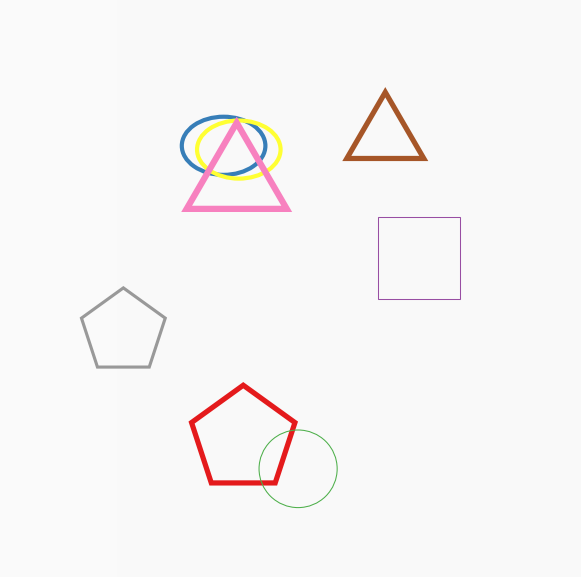[{"shape": "pentagon", "thickness": 2.5, "radius": 0.47, "center": [0.419, 0.239]}, {"shape": "oval", "thickness": 2, "radius": 0.36, "center": [0.385, 0.747]}, {"shape": "circle", "thickness": 0.5, "radius": 0.34, "center": [0.513, 0.187]}, {"shape": "square", "thickness": 0.5, "radius": 0.35, "center": [0.721, 0.552]}, {"shape": "oval", "thickness": 2, "radius": 0.36, "center": [0.411, 0.74]}, {"shape": "triangle", "thickness": 2.5, "radius": 0.38, "center": [0.663, 0.763]}, {"shape": "triangle", "thickness": 3, "radius": 0.5, "center": [0.407, 0.687]}, {"shape": "pentagon", "thickness": 1.5, "radius": 0.38, "center": [0.212, 0.425]}]